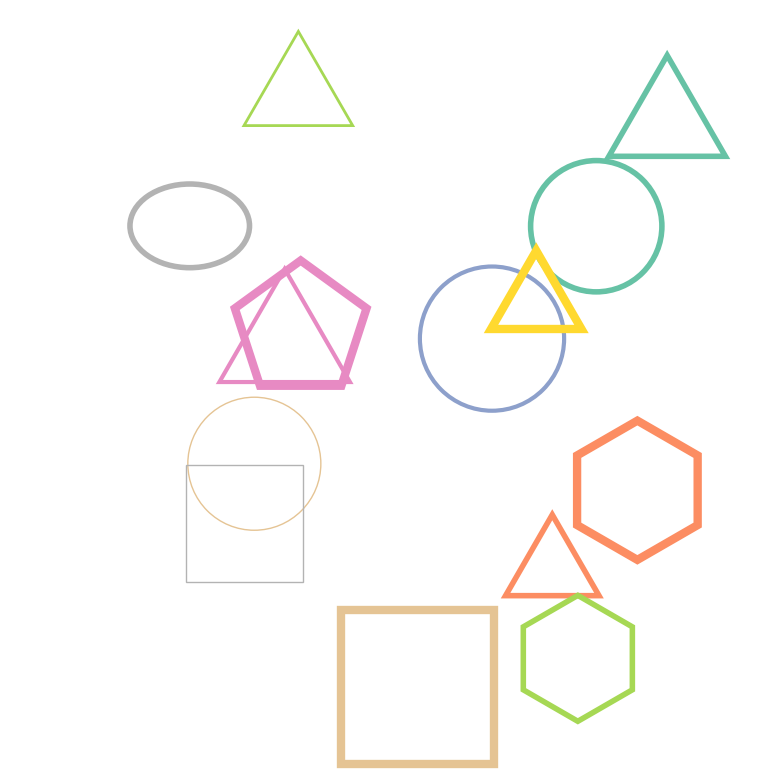[{"shape": "triangle", "thickness": 2, "radius": 0.44, "center": [0.866, 0.841]}, {"shape": "circle", "thickness": 2, "radius": 0.43, "center": [0.774, 0.706]}, {"shape": "triangle", "thickness": 2, "radius": 0.35, "center": [0.717, 0.261]}, {"shape": "hexagon", "thickness": 3, "radius": 0.45, "center": [0.828, 0.363]}, {"shape": "circle", "thickness": 1.5, "radius": 0.47, "center": [0.639, 0.56]}, {"shape": "pentagon", "thickness": 3, "radius": 0.45, "center": [0.391, 0.572]}, {"shape": "triangle", "thickness": 1.5, "radius": 0.49, "center": [0.37, 0.553]}, {"shape": "triangle", "thickness": 1, "radius": 0.41, "center": [0.387, 0.878]}, {"shape": "hexagon", "thickness": 2, "radius": 0.41, "center": [0.75, 0.145]}, {"shape": "triangle", "thickness": 3, "radius": 0.34, "center": [0.696, 0.607]}, {"shape": "circle", "thickness": 0.5, "radius": 0.43, "center": [0.33, 0.398]}, {"shape": "square", "thickness": 3, "radius": 0.5, "center": [0.542, 0.108]}, {"shape": "square", "thickness": 0.5, "radius": 0.38, "center": [0.317, 0.32]}, {"shape": "oval", "thickness": 2, "radius": 0.39, "center": [0.246, 0.707]}]